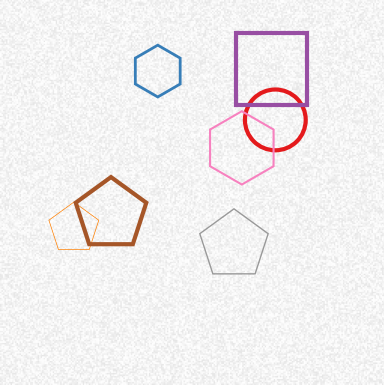[{"shape": "circle", "thickness": 3, "radius": 0.39, "center": [0.715, 0.689]}, {"shape": "hexagon", "thickness": 2, "radius": 0.34, "center": [0.41, 0.815]}, {"shape": "square", "thickness": 3, "radius": 0.46, "center": [0.705, 0.821]}, {"shape": "pentagon", "thickness": 0.5, "radius": 0.34, "center": [0.192, 0.407]}, {"shape": "pentagon", "thickness": 3, "radius": 0.48, "center": [0.288, 0.444]}, {"shape": "hexagon", "thickness": 1.5, "radius": 0.48, "center": [0.628, 0.616]}, {"shape": "pentagon", "thickness": 1, "radius": 0.47, "center": [0.608, 0.364]}]